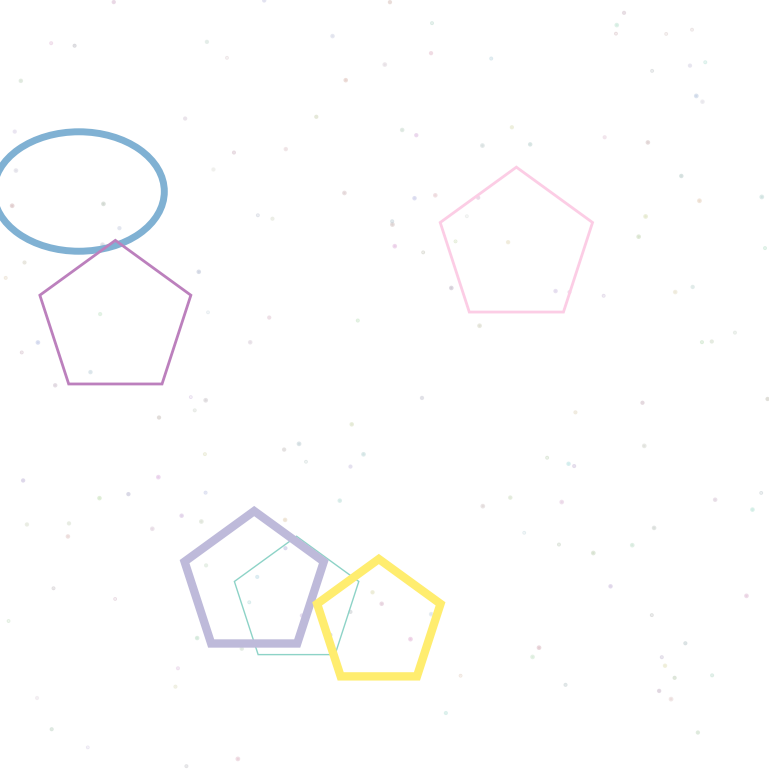[{"shape": "pentagon", "thickness": 0.5, "radius": 0.42, "center": [0.385, 0.219]}, {"shape": "pentagon", "thickness": 3, "radius": 0.48, "center": [0.33, 0.241]}, {"shape": "oval", "thickness": 2.5, "radius": 0.55, "center": [0.103, 0.751]}, {"shape": "pentagon", "thickness": 1, "radius": 0.52, "center": [0.671, 0.679]}, {"shape": "pentagon", "thickness": 1, "radius": 0.52, "center": [0.15, 0.585]}, {"shape": "pentagon", "thickness": 3, "radius": 0.42, "center": [0.492, 0.19]}]